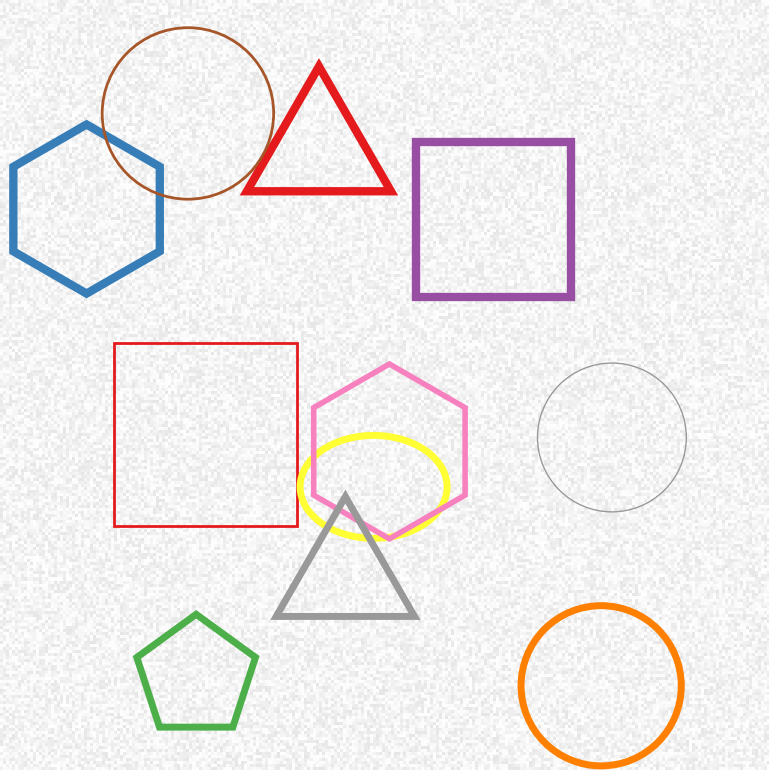[{"shape": "triangle", "thickness": 3, "radius": 0.54, "center": [0.414, 0.806]}, {"shape": "square", "thickness": 1, "radius": 0.59, "center": [0.267, 0.436]}, {"shape": "hexagon", "thickness": 3, "radius": 0.55, "center": [0.112, 0.729]}, {"shape": "pentagon", "thickness": 2.5, "radius": 0.4, "center": [0.255, 0.121]}, {"shape": "square", "thickness": 3, "radius": 0.5, "center": [0.641, 0.715]}, {"shape": "circle", "thickness": 2.5, "radius": 0.52, "center": [0.781, 0.109]}, {"shape": "oval", "thickness": 2.5, "radius": 0.48, "center": [0.485, 0.368]}, {"shape": "circle", "thickness": 1, "radius": 0.56, "center": [0.244, 0.853]}, {"shape": "hexagon", "thickness": 2, "radius": 0.57, "center": [0.506, 0.414]}, {"shape": "circle", "thickness": 0.5, "radius": 0.48, "center": [0.795, 0.432]}, {"shape": "triangle", "thickness": 2.5, "radius": 0.52, "center": [0.449, 0.251]}]